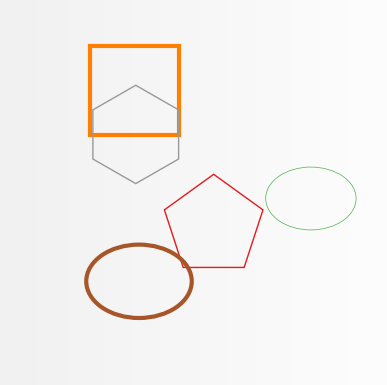[{"shape": "pentagon", "thickness": 1, "radius": 0.67, "center": [0.551, 0.414]}, {"shape": "oval", "thickness": 0.5, "radius": 0.58, "center": [0.802, 0.484]}, {"shape": "square", "thickness": 3, "radius": 0.57, "center": [0.347, 0.765]}, {"shape": "oval", "thickness": 3, "radius": 0.68, "center": [0.359, 0.269]}, {"shape": "hexagon", "thickness": 1, "radius": 0.64, "center": [0.35, 0.651]}]